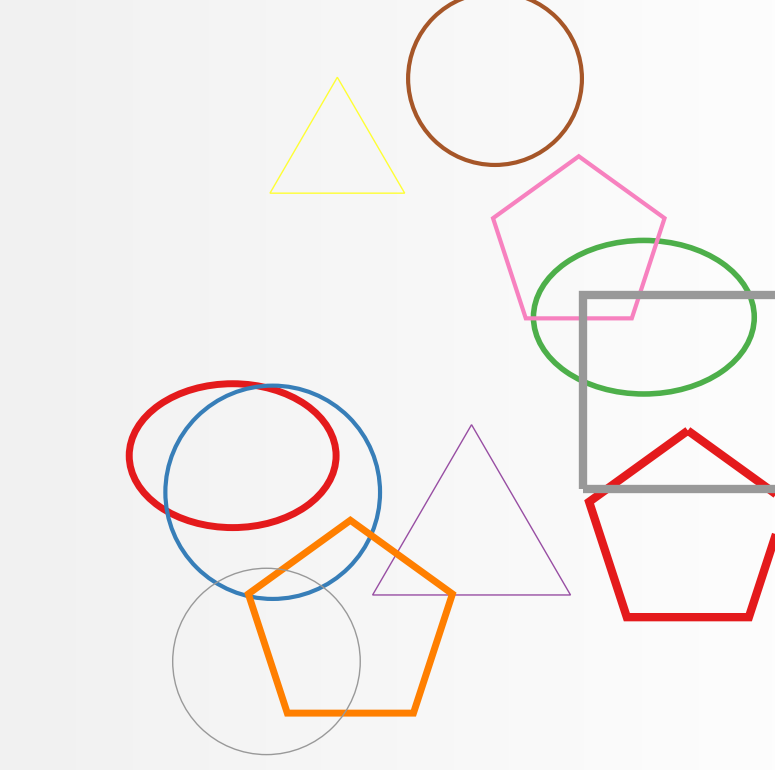[{"shape": "pentagon", "thickness": 3, "radius": 0.67, "center": [0.888, 0.307]}, {"shape": "oval", "thickness": 2.5, "radius": 0.67, "center": [0.3, 0.408]}, {"shape": "circle", "thickness": 1.5, "radius": 0.69, "center": [0.352, 0.361]}, {"shape": "oval", "thickness": 2, "radius": 0.71, "center": [0.831, 0.588]}, {"shape": "triangle", "thickness": 0.5, "radius": 0.74, "center": [0.608, 0.301]}, {"shape": "pentagon", "thickness": 2.5, "radius": 0.69, "center": [0.452, 0.186]}, {"shape": "triangle", "thickness": 0.5, "radius": 0.5, "center": [0.435, 0.799]}, {"shape": "circle", "thickness": 1.5, "radius": 0.56, "center": [0.639, 0.898]}, {"shape": "pentagon", "thickness": 1.5, "radius": 0.58, "center": [0.747, 0.681]}, {"shape": "square", "thickness": 3, "radius": 0.63, "center": [0.879, 0.491]}, {"shape": "circle", "thickness": 0.5, "radius": 0.61, "center": [0.344, 0.141]}]